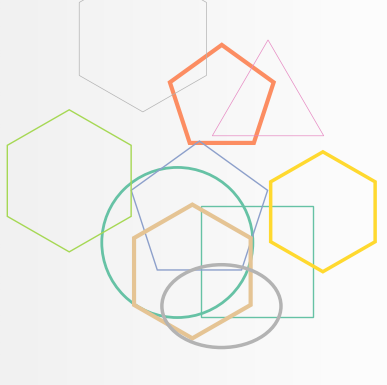[{"shape": "square", "thickness": 1, "radius": 0.72, "center": [0.664, 0.32]}, {"shape": "circle", "thickness": 2, "radius": 0.97, "center": [0.458, 0.37]}, {"shape": "pentagon", "thickness": 3, "radius": 0.7, "center": [0.572, 0.743]}, {"shape": "pentagon", "thickness": 1, "radius": 0.93, "center": [0.515, 0.448]}, {"shape": "triangle", "thickness": 0.5, "radius": 0.83, "center": [0.692, 0.73]}, {"shape": "hexagon", "thickness": 1, "radius": 0.92, "center": [0.179, 0.53]}, {"shape": "hexagon", "thickness": 2.5, "radius": 0.78, "center": [0.833, 0.45]}, {"shape": "hexagon", "thickness": 3, "radius": 0.87, "center": [0.496, 0.295]}, {"shape": "oval", "thickness": 2.5, "radius": 0.77, "center": [0.571, 0.205]}, {"shape": "hexagon", "thickness": 0.5, "radius": 0.95, "center": [0.369, 0.899]}]